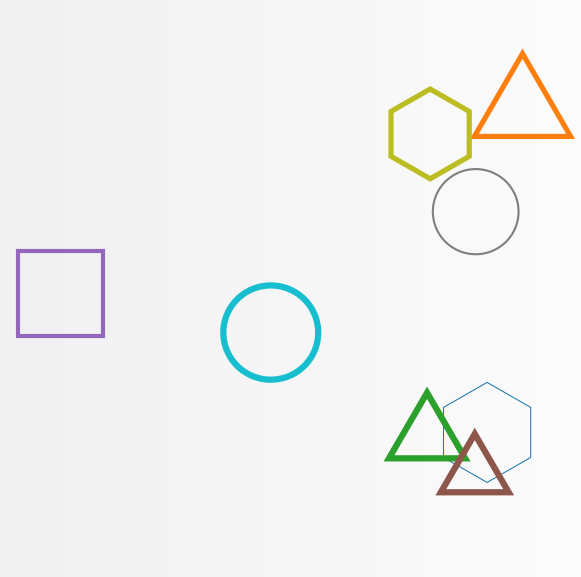[{"shape": "hexagon", "thickness": 0.5, "radius": 0.43, "center": [0.838, 0.25]}, {"shape": "triangle", "thickness": 2.5, "radius": 0.48, "center": [0.899, 0.811]}, {"shape": "triangle", "thickness": 3, "radius": 0.38, "center": [0.735, 0.243]}, {"shape": "square", "thickness": 2, "radius": 0.37, "center": [0.104, 0.49]}, {"shape": "triangle", "thickness": 3, "radius": 0.34, "center": [0.817, 0.18]}, {"shape": "circle", "thickness": 1, "radius": 0.37, "center": [0.818, 0.633]}, {"shape": "hexagon", "thickness": 2.5, "radius": 0.39, "center": [0.74, 0.767]}, {"shape": "circle", "thickness": 3, "radius": 0.41, "center": [0.466, 0.423]}]